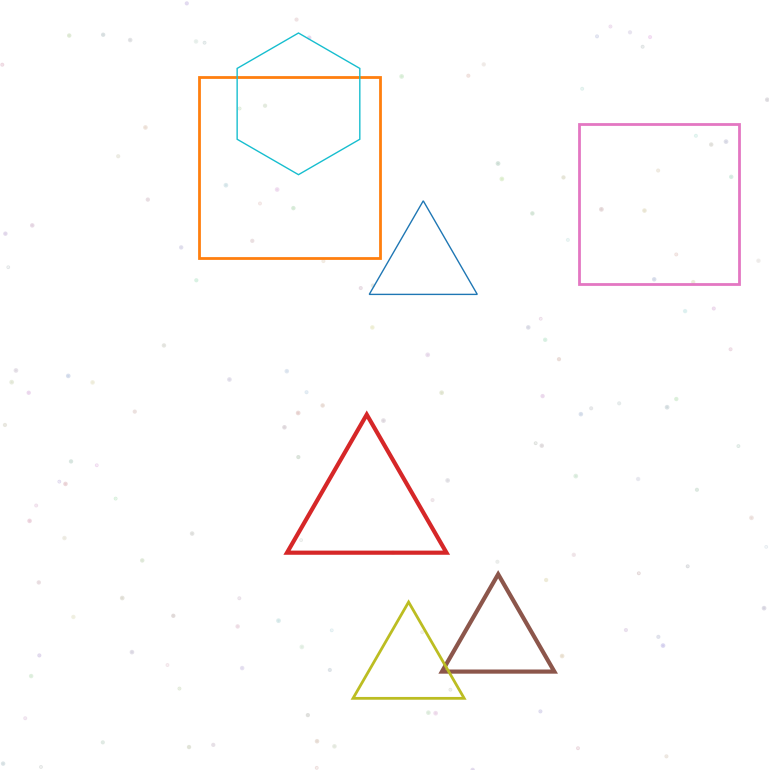[{"shape": "triangle", "thickness": 0.5, "radius": 0.41, "center": [0.55, 0.658]}, {"shape": "square", "thickness": 1, "radius": 0.59, "center": [0.375, 0.782]}, {"shape": "triangle", "thickness": 1.5, "radius": 0.6, "center": [0.476, 0.342]}, {"shape": "triangle", "thickness": 1.5, "radius": 0.42, "center": [0.647, 0.17]}, {"shape": "square", "thickness": 1, "radius": 0.52, "center": [0.856, 0.735]}, {"shape": "triangle", "thickness": 1, "radius": 0.42, "center": [0.531, 0.135]}, {"shape": "hexagon", "thickness": 0.5, "radius": 0.46, "center": [0.388, 0.865]}]